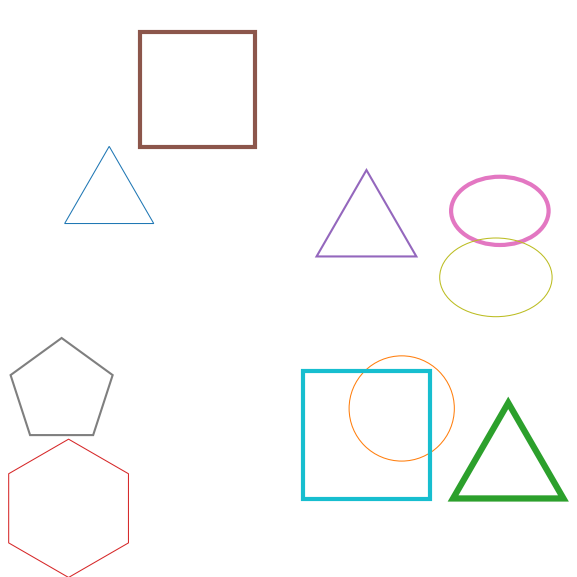[{"shape": "triangle", "thickness": 0.5, "radius": 0.45, "center": [0.189, 0.657]}, {"shape": "circle", "thickness": 0.5, "radius": 0.46, "center": [0.696, 0.292]}, {"shape": "triangle", "thickness": 3, "radius": 0.55, "center": [0.88, 0.191]}, {"shape": "hexagon", "thickness": 0.5, "radius": 0.6, "center": [0.119, 0.119]}, {"shape": "triangle", "thickness": 1, "radius": 0.5, "center": [0.635, 0.605]}, {"shape": "square", "thickness": 2, "radius": 0.5, "center": [0.342, 0.844]}, {"shape": "oval", "thickness": 2, "radius": 0.42, "center": [0.866, 0.634]}, {"shape": "pentagon", "thickness": 1, "radius": 0.46, "center": [0.107, 0.321]}, {"shape": "oval", "thickness": 0.5, "radius": 0.49, "center": [0.859, 0.519]}, {"shape": "square", "thickness": 2, "radius": 0.55, "center": [0.634, 0.246]}]